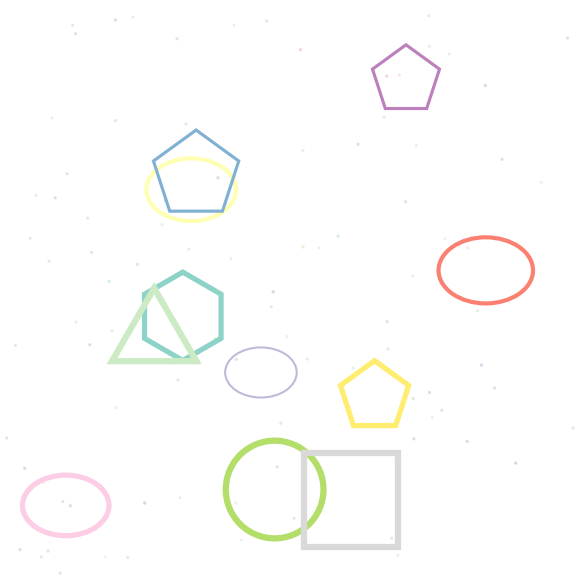[{"shape": "hexagon", "thickness": 2.5, "radius": 0.38, "center": [0.317, 0.451]}, {"shape": "oval", "thickness": 2, "radius": 0.39, "center": [0.331, 0.671]}, {"shape": "oval", "thickness": 1, "radius": 0.31, "center": [0.452, 0.354]}, {"shape": "oval", "thickness": 2, "radius": 0.41, "center": [0.841, 0.531]}, {"shape": "pentagon", "thickness": 1.5, "radius": 0.39, "center": [0.34, 0.696]}, {"shape": "circle", "thickness": 3, "radius": 0.42, "center": [0.476, 0.151]}, {"shape": "oval", "thickness": 2.5, "radius": 0.37, "center": [0.114, 0.124]}, {"shape": "square", "thickness": 3, "radius": 0.41, "center": [0.607, 0.133]}, {"shape": "pentagon", "thickness": 1.5, "radius": 0.3, "center": [0.703, 0.861]}, {"shape": "triangle", "thickness": 3, "radius": 0.42, "center": [0.267, 0.416]}, {"shape": "pentagon", "thickness": 2.5, "radius": 0.31, "center": [0.649, 0.312]}]